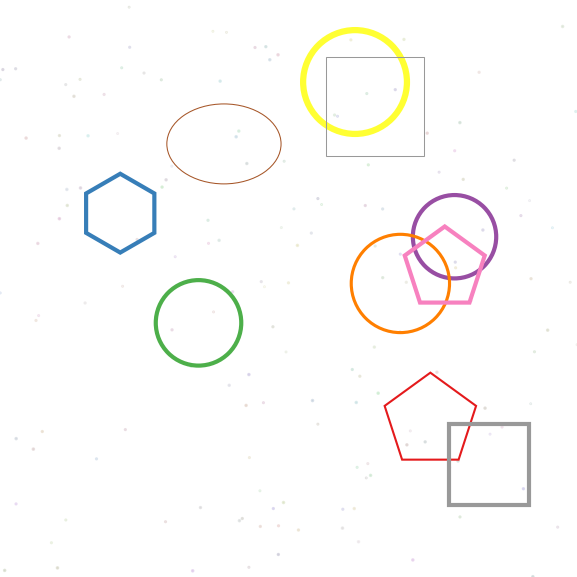[{"shape": "pentagon", "thickness": 1, "radius": 0.42, "center": [0.745, 0.271]}, {"shape": "hexagon", "thickness": 2, "radius": 0.34, "center": [0.208, 0.63]}, {"shape": "circle", "thickness": 2, "radius": 0.37, "center": [0.344, 0.44]}, {"shape": "circle", "thickness": 2, "radius": 0.36, "center": [0.787, 0.589]}, {"shape": "circle", "thickness": 1.5, "radius": 0.43, "center": [0.693, 0.508]}, {"shape": "circle", "thickness": 3, "radius": 0.45, "center": [0.615, 0.857]}, {"shape": "oval", "thickness": 0.5, "radius": 0.49, "center": [0.388, 0.75]}, {"shape": "pentagon", "thickness": 2, "radius": 0.36, "center": [0.77, 0.534]}, {"shape": "square", "thickness": 0.5, "radius": 0.43, "center": [0.649, 0.815]}, {"shape": "square", "thickness": 2, "radius": 0.35, "center": [0.847, 0.195]}]